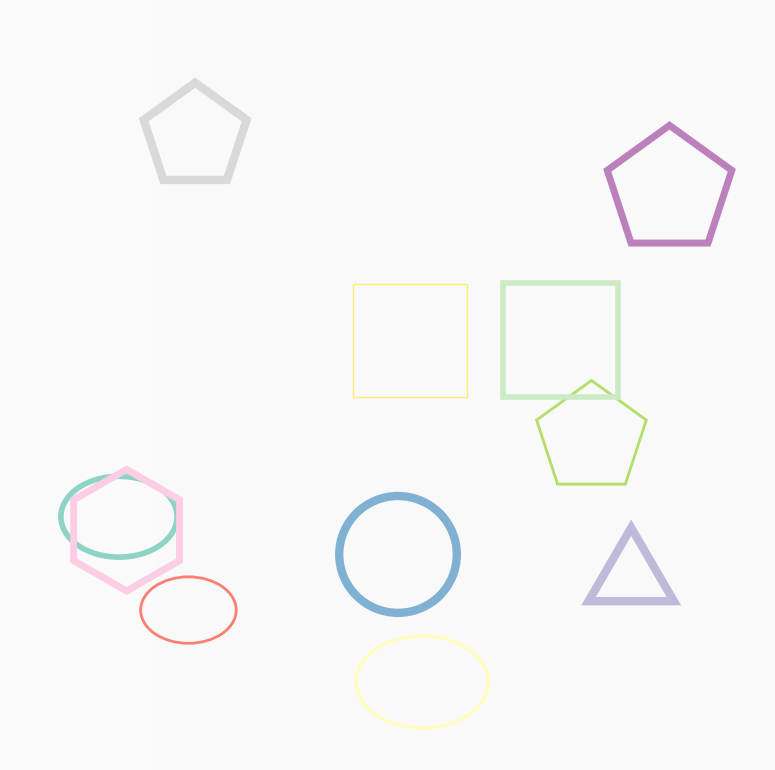[{"shape": "oval", "thickness": 2, "radius": 0.37, "center": [0.154, 0.329]}, {"shape": "oval", "thickness": 1, "radius": 0.43, "center": [0.545, 0.114]}, {"shape": "triangle", "thickness": 3, "radius": 0.32, "center": [0.814, 0.251]}, {"shape": "oval", "thickness": 1, "radius": 0.31, "center": [0.243, 0.208]}, {"shape": "circle", "thickness": 3, "radius": 0.38, "center": [0.514, 0.28]}, {"shape": "pentagon", "thickness": 1, "radius": 0.37, "center": [0.763, 0.431]}, {"shape": "hexagon", "thickness": 2.5, "radius": 0.39, "center": [0.163, 0.311]}, {"shape": "pentagon", "thickness": 3, "radius": 0.35, "center": [0.252, 0.823]}, {"shape": "pentagon", "thickness": 2.5, "radius": 0.42, "center": [0.864, 0.753]}, {"shape": "square", "thickness": 2, "radius": 0.37, "center": [0.723, 0.558]}, {"shape": "square", "thickness": 0.5, "radius": 0.37, "center": [0.529, 0.558]}]